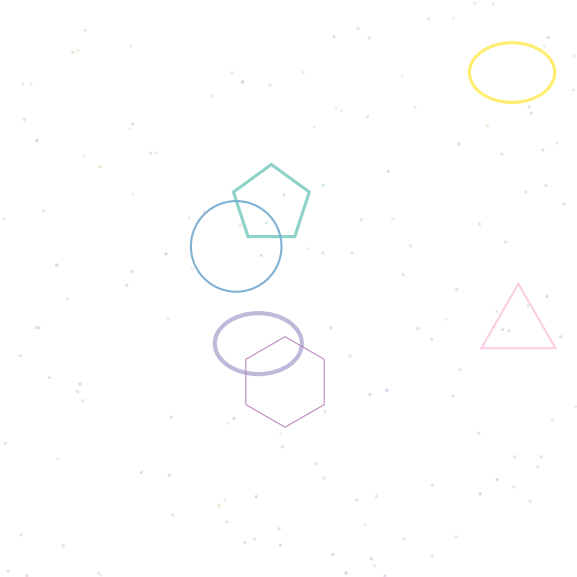[{"shape": "pentagon", "thickness": 1.5, "radius": 0.34, "center": [0.47, 0.645]}, {"shape": "oval", "thickness": 2, "radius": 0.38, "center": [0.447, 0.404]}, {"shape": "circle", "thickness": 1, "radius": 0.39, "center": [0.409, 0.572]}, {"shape": "triangle", "thickness": 1, "radius": 0.37, "center": [0.898, 0.433]}, {"shape": "hexagon", "thickness": 0.5, "radius": 0.39, "center": [0.494, 0.338]}, {"shape": "oval", "thickness": 1.5, "radius": 0.37, "center": [0.887, 0.873]}]